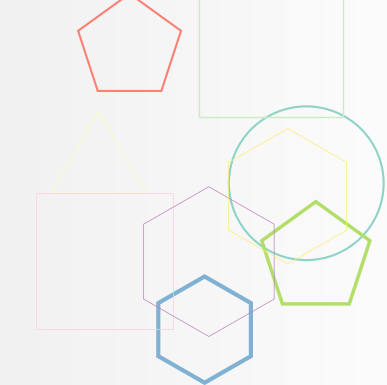[{"shape": "circle", "thickness": 1.5, "radius": 1.0, "center": [0.79, 0.524]}, {"shape": "triangle", "thickness": 0.5, "radius": 0.71, "center": [0.254, 0.569]}, {"shape": "pentagon", "thickness": 1.5, "radius": 0.7, "center": [0.334, 0.877]}, {"shape": "hexagon", "thickness": 3, "radius": 0.69, "center": [0.528, 0.144]}, {"shape": "pentagon", "thickness": 2.5, "radius": 0.73, "center": [0.815, 0.329]}, {"shape": "square", "thickness": 0.5, "radius": 0.88, "center": [0.27, 0.322]}, {"shape": "hexagon", "thickness": 0.5, "radius": 0.97, "center": [0.539, 0.32]}, {"shape": "square", "thickness": 1, "radius": 0.93, "center": [0.7, 0.883]}, {"shape": "hexagon", "thickness": 0.5, "radius": 0.88, "center": [0.742, 0.49]}]